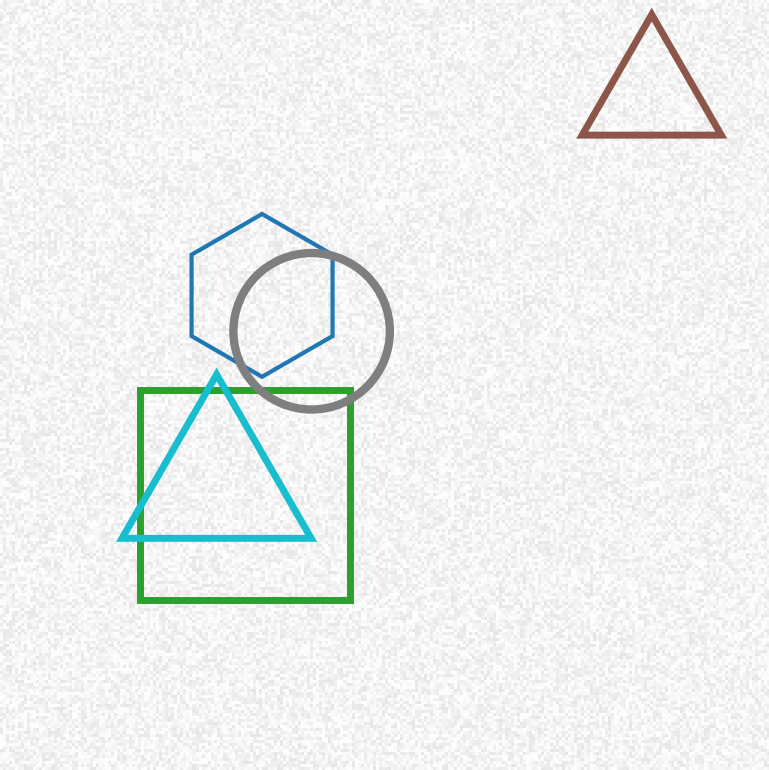[{"shape": "hexagon", "thickness": 1.5, "radius": 0.53, "center": [0.34, 0.616]}, {"shape": "square", "thickness": 2.5, "radius": 0.68, "center": [0.318, 0.357]}, {"shape": "triangle", "thickness": 2.5, "radius": 0.52, "center": [0.846, 0.877]}, {"shape": "circle", "thickness": 3, "radius": 0.51, "center": [0.405, 0.57]}, {"shape": "triangle", "thickness": 2.5, "radius": 0.71, "center": [0.281, 0.372]}]